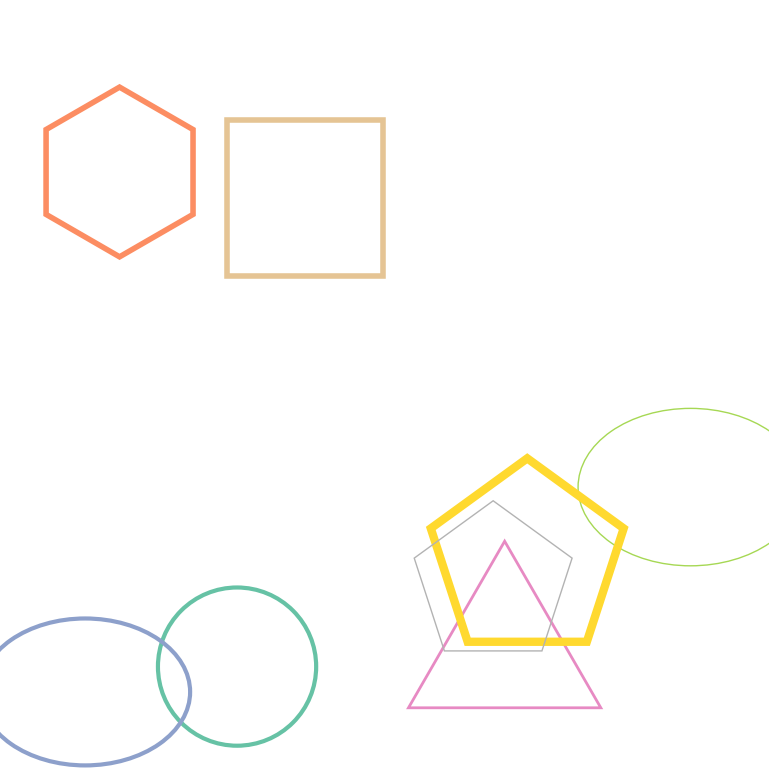[{"shape": "circle", "thickness": 1.5, "radius": 0.51, "center": [0.308, 0.134]}, {"shape": "hexagon", "thickness": 2, "radius": 0.55, "center": [0.155, 0.777]}, {"shape": "oval", "thickness": 1.5, "radius": 0.68, "center": [0.111, 0.101]}, {"shape": "triangle", "thickness": 1, "radius": 0.72, "center": [0.655, 0.153]}, {"shape": "oval", "thickness": 0.5, "radius": 0.73, "center": [0.897, 0.367]}, {"shape": "pentagon", "thickness": 3, "radius": 0.66, "center": [0.685, 0.273]}, {"shape": "square", "thickness": 2, "radius": 0.51, "center": [0.396, 0.743]}, {"shape": "pentagon", "thickness": 0.5, "radius": 0.54, "center": [0.64, 0.242]}]